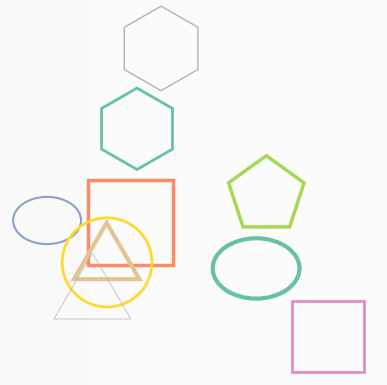[{"shape": "hexagon", "thickness": 2, "radius": 0.53, "center": [0.354, 0.665]}, {"shape": "oval", "thickness": 3, "radius": 0.56, "center": [0.661, 0.303]}, {"shape": "square", "thickness": 2.5, "radius": 0.55, "center": [0.337, 0.423]}, {"shape": "oval", "thickness": 1.5, "radius": 0.44, "center": [0.121, 0.427]}, {"shape": "square", "thickness": 2, "radius": 0.46, "center": [0.847, 0.126]}, {"shape": "pentagon", "thickness": 2.5, "radius": 0.51, "center": [0.687, 0.493]}, {"shape": "circle", "thickness": 2, "radius": 0.58, "center": [0.276, 0.318]}, {"shape": "triangle", "thickness": 3, "radius": 0.49, "center": [0.275, 0.324]}, {"shape": "triangle", "thickness": 0.5, "radius": 0.57, "center": [0.238, 0.229]}, {"shape": "hexagon", "thickness": 1, "radius": 0.55, "center": [0.416, 0.874]}]